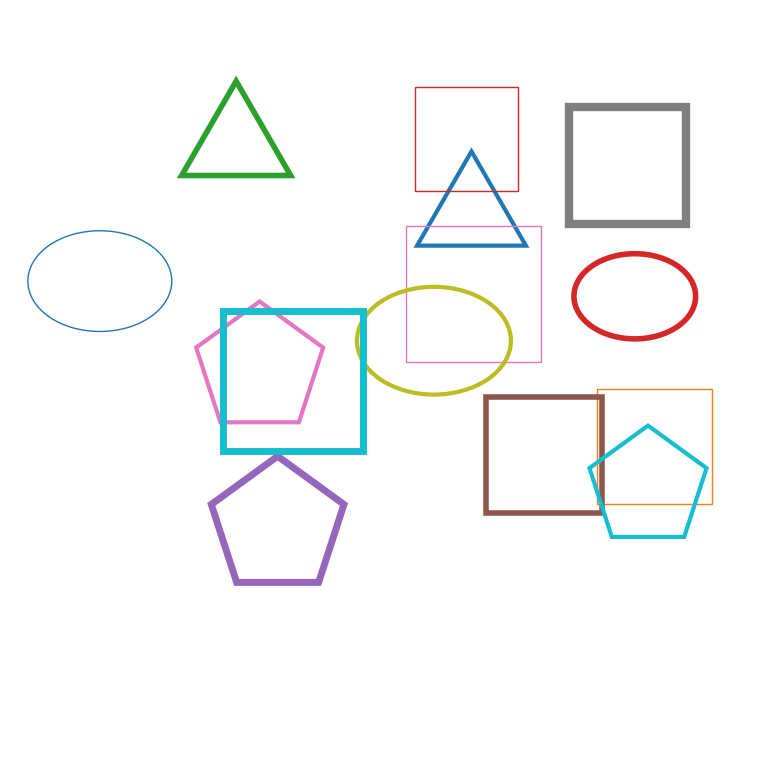[{"shape": "triangle", "thickness": 1.5, "radius": 0.41, "center": [0.612, 0.722]}, {"shape": "oval", "thickness": 0.5, "radius": 0.47, "center": [0.13, 0.635]}, {"shape": "square", "thickness": 0.5, "radius": 0.37, "center": [0.85, 0.42]}, {"shape": "triangle", "thickness": 2, "radius": 0.41, "center": [0.307, 0.813]}, {"shape": "oval", "thickness": 2, "radius": 0.4, "center": [0.824, 0.615]}, {"shape": "square", "thickness": 0.5, "radius": 0.34, "center": [0.606, 0.819]}, {"shape": "pentagon", "thickness": 2.5, "radius": 0.45, "center": [0.361, 0.317]}, {"shape": "square", "thickness": 2, "radius": 0.38, "center": [0.706, 0.409]}, {"shape": "square", "thickness": 0.5, "radius": 0.44, "center": [0.615, 0.618]}, {"shape": "pentagon", "thickness": 1.5, "radius": 0.43, "center": [0.337, 0.522]}, {"shape": "square", "thickness": 3, "radius": 0.38, "center": [0.815, 0.785]}, {"shape": "oval", "thickness": 1.5, "radius": 0.5, "center": [0.564, 0.558]}, {"shape": "square", "thickness": 2.5, "radius": 0.45, "center": [0.38, 0.505]}, {"shape": "pentagon", "thickness": 1.5, "radius": 0.4, "center": [0.842, 0.367]}]